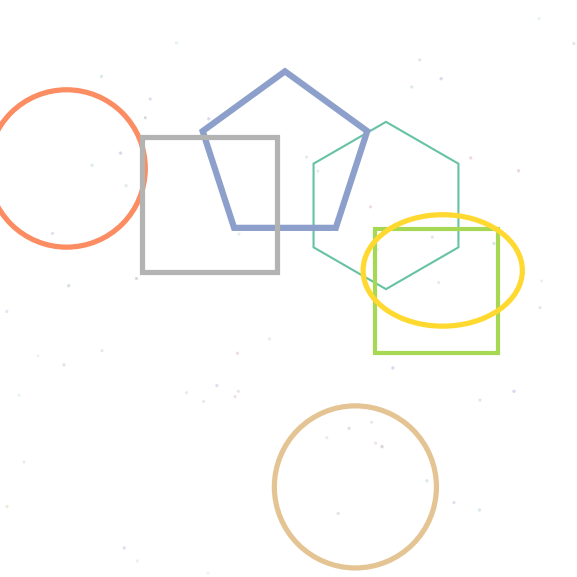[{"shape": "hexagon", "thickness": 1, "radius": 0.72, "center": [0.668, 0.643]}, {"shape": "circle", "thickness": 2.5, "radius": 0.68, "center": [0.115, 0.707]}, {"shape": "pentagon", "thickness": 3, "radius": 0.75, "center": [0.493, 0.726]}, {"shape": "square", "thickness": 2, "radius": 0.53, "center": [0.756, 0.495]}, {"shape": "oval", "thickness": 2.5, "radius": 0.69, "center": [0.767, 0.531]}, {"shape": "circle", "thickness": 2.5, "radius": 0.7, "center": [0.615, 0.156]}, {"shape": "square", "thickness": 2.5, "radius": 0.58, "center": [0.363, 0.644]}]